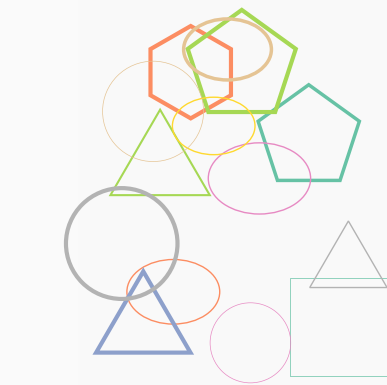[{"shape": "pentagon", "thickness": 2.5, "radius": 0.69, "center": [0.797, 0.643]}, {"shape": "square", "thickness": 0.5, "radius": 0.64, "center": [0.875, 0.15]}, {"shape": "hexagon", "thickness": 3, "radius": 0.6, "center": [0.492, 0.813]}, {"shape": "oval", "thickness": 1, "radius": 0.6, "center": [0.447, 0.242]}, {"shape": "triangle", "thickness": 3, "radius": 0.7, "center": [0.37, 0.154]}, {"shape": "circle", "thickness": 0.5, "radius": 0.52, "center": [0.646, 0.11]}, {"shape": "oval", "thickness": 1, "radius": 0.66, "center": [0.67, 0.537]}, {"shape": "triangle", "thickness": 1.5, "radius": 0.74, "center": [0.413, 0.567]}, {"shape": "pentagon", "thickness": 3, "radius": 0.73, "center": [0.624, 0.828]}, {"shape": "oval", "thickness": 1, "radius": 0.53, "center": [0.551, 0.673]}, {"shape": "oval", "thickness": 2.5, "radius": 0.57, "center": [0.587, 0.872]}, {"shape": "circle", "thickness": 0.5, "radius": 0.65, "center": [0.395, 0.711]}, {"shape": "triangle", "thickness": 1, "radius": 0.58, "center": [0.899, 0.311]}, {"shape": "circle", "thickness": 3, "radius": 0.72, "center": [0.314, 0.367]}]